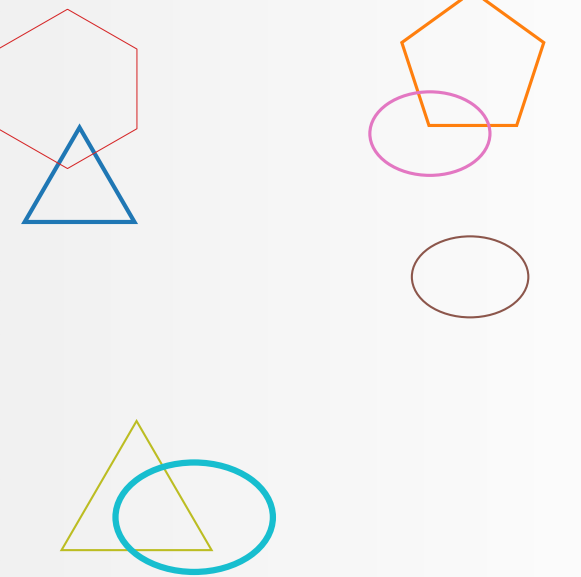[{"shape": "triangle", "thickness": 2, "radius": 0.55, "center": [0.137, 0.669]}, {"shape": "pentagon", "thickness": 1.5, "radius": 0.64, "center": [0.813, 0.886]}, {"shape": "hexagon", "thickness": 0.5, "radius": 0.69, "center": [0.116, 0.845]}, {"shape": "oval", "thickness": 1, "radius": 0.5, "center": [0.809, 0.52]}, {"shape": "oval", "thickness": 1.5, "radius": 0.52, "center": [0.74, 0.768]}, {"shape": "triangle", "thickness": 1, "radius": 0.75, "center": [0.235, 0.121]}, {"shape": "oval", "thickness": 3, "radius": 0.68, "center": [0.334, 0.104]}]